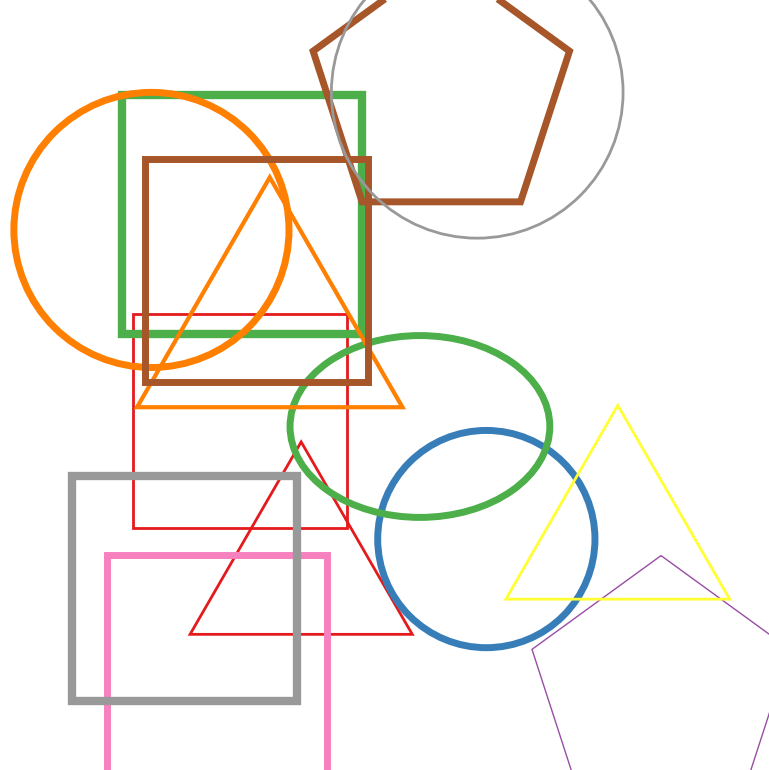[{"shape": "triangle", "thickness": 1, "radius": 0.83, "center": [0.391, 0.259]}, {"shape": "square", "thickness": 1, "radius": 0.7, "center": [0.312, 0.453]}, {"shape": "circle", "thickness": 2.5, "radius": 0.71, "center": [0.632, 0.3]}, {"shape": "square", "thickness": 3, "radius": 0.78, "center": [0.315, 0.721]}, {"shape": "oval", "thickness": 2.5, "radius": 0.84, "center": [0.545, 0.446]}, {"shape": "pentagon", "thickness": 0.5, "radius": 0.88, "center": [0.858, 0.102]}, {"shape": "circle", "thickness": 2.5, "radius": 0.89, "center": [0.197, 0.701]}, {"shape": "triangle", "thickness": 1.5, "radius": 0.99, "center": [0.35, 0.571]}, {"shape": "triangle", "thickness": 1, "radius": 0.84, "center": [0.802, 0.306]}, {"shape": "square", "thickness": 2.5, "radius": 0.72, "center": [0.333, 0.649]}, {"shape": "pentagon", "thickness": 2.5, "radius": 0.88, "center": [0.573, 0.879]}, {"shape": "square", "thickness": 2.5, "radius": 0.72, "center": [0.282, 0.136]}, {"shape": "circle", "thickness": 1, "radius": 0.95, "center": [0.62, 0.88]}, {"shape": "square", "thickness": 3, "radius": 0.73, "center": [0.24, 0.236]}]